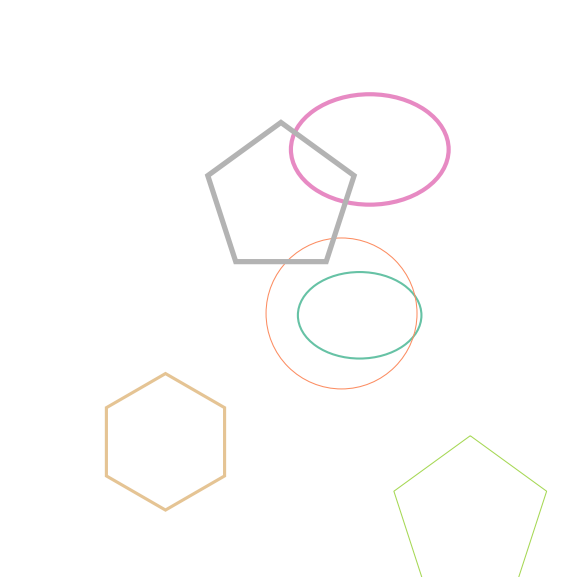[{"shape": "oval", "thickness": 1, "radius": 0.53, "center": [0.623, 0.453]}, {"shape": "circle", "thickness": 0.5, "radius": 0.65, "center": [0.591, 0.456]}, {"shape": "oval", "thickness": 2, "radius": 0.68, "center": [0.64, 0.74]}, {"shape": "pentagon", "thickness": 0.5, "radius": 0.7, "center": [0.814, 0.106]}, {"shape": "hexagon", "thickness": 1.5, "radius": 0.59, "center": [0.287, 0.234]}, {"shape": "pentagon", "thickness": 2.5, "radius": 0.67, "center": [0.486, 0.654]}]